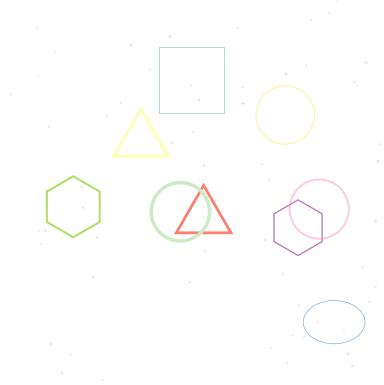[{"shape": "square", "thickness": 0.5, "radius": 0.43, "center": [0.497, 0.792]}, {"shape": "triangle", "thickness": 2, "radius": 0.41, "center": [0.366, 0.635]}, {"shape": "triangle", "thickness": 2, "radius": 0.41, "center": [0.529, 0.436]}, {"shape": "oval", "thickness": 0.5, "radius": 0.4, "center": [0.868, 0.163]}, {"shape": "hexagon", "thickness": 1.5, "radius": 0.4, "center": [0.19, 0.463]}, {"shape": "circle", "thickness": 1.5, "radius": 0.38, "center": [0.829, 0.457]}, {"shape": "hexagon", "thickness": 1, "radius": 0.36, "center": [0.774, 0.409]}, {"shape": "circle", "thickness": 2.5, "radius": 0.38, "center": [0.469, 0.45]}, {"shape": "circle", "thickness": 0.5, "radius": 0.38, "center": [0.741, 0.701]}]